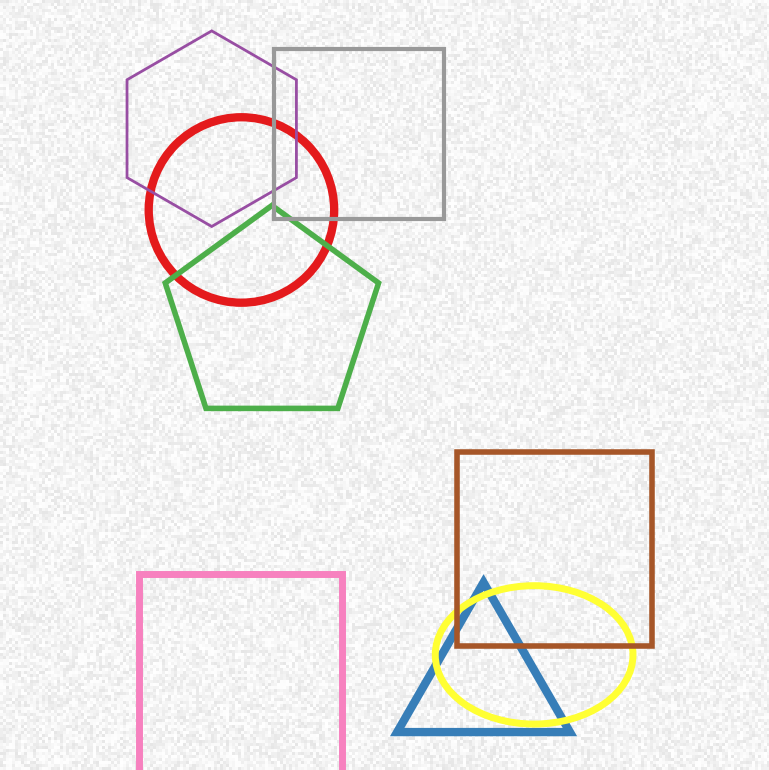[{"shape": "circle", "thickness": 3, "radius": 0.6, "center": [0.314, 0.727]}, {"shape": "triangle", "thickness": 3, "radius": 0.65, "center": [0.628, 0.114]}, {"shape": "pentagon", "thickness": 2, "radius": 0.73, "center": [0.353, 0.587]}, {"shape": "hexagon", "thickness": 1, "radius": 0.64, "center": [0.275, 0.833]}, {"shape": "oval", "thickness": 2.5, "radius": 0.64, "center": [0.694, 0.15]}, {"shape": "square", "thickness": 2, "radius": 0.63, "center": [0.72, 0.287]}, {"shape": "square", "thickness": 2.5, "radius": 0.66, "center": [0.313, 0.123]}, {"shape": "square", "thickness": 1.5, "radius": 0.55, "center": [0.466, 0.826]}]